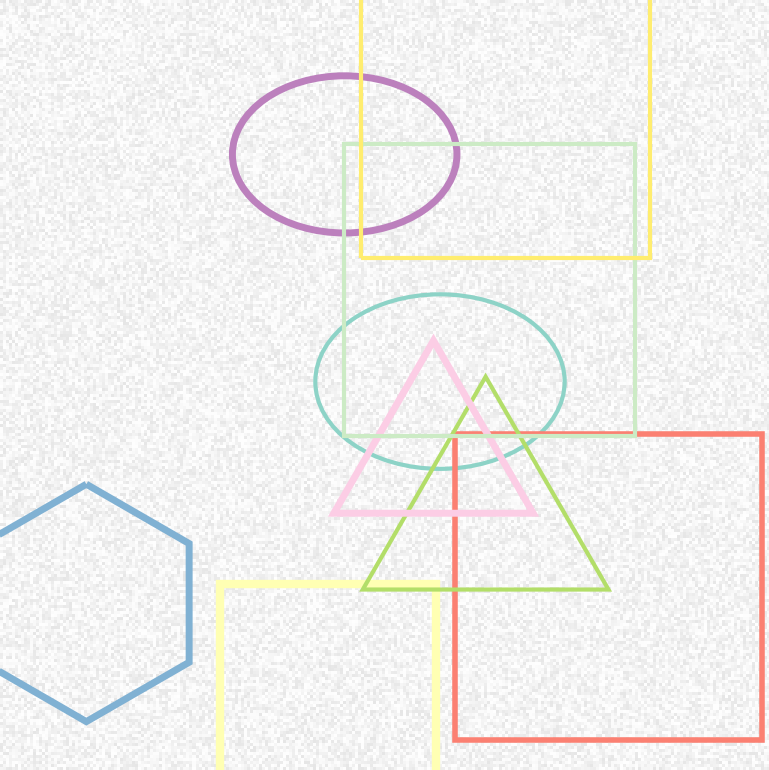[{"shape": "oval", "thickness": 1.5, "radius": 0.81, "center": [0.571, 0.504]}, {"shape": "square", "thickness": 3, "radius": 0.7, "center": [0.426, 0.1]}, {"shape": "square", "thickness": 2, "radius": 0.99, "center": [0.79, 0.238]}, {"shape": "hexagon", "thickness": 2.5, "radius": 0.77, "center": [0.112, 0.217]}, {"shape": "triangle", "thickness": 1.5, "radius": 0.92, "center": [0.631, 0.326]}, {"shape": "triangle", "thickness": 2.5, "radius": 0.75, "center": [0.563, 0.408]}, {"shape": "oval", "thickness": 2.5, "radius": 0.73, "center": [0.448, 0.799]}, {"shape": "square", "thickness": 1.5, "radius": 0.95, "center": [0.636, 0.624]}, {"shape": "square", "thickness": 1.5, "radius": 0.94, "center": [0.657, 0.853]}]